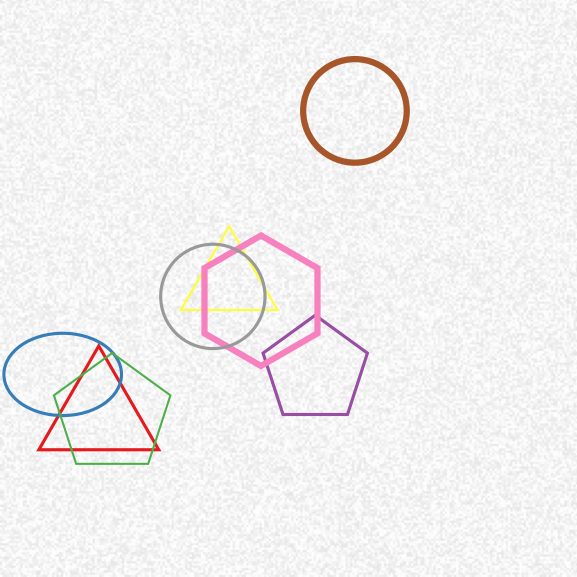[{"shape": "triangle", "thickness": 1.5, "radius": 0.6, "center": [0.171, 0.28]}, {"shape": "oval", "thickness": 1.5, "radius": 0.51, "center": [0.109, 0.351]}, {"shape": "pentagon", "thickness": 1, "radius": 0.53, "center": [0.194, 0.282]}, {"shape": "pentagon", "thickness": 1.5, "radius": 0.48, "center": [0.546, 0.358]}, {"shape": "triangle", "thickness": 1, "radius": 0.48, "center": [0.397, 0.511]}, {"shape": "circle", "thickness": 3, "radius": 0.45, "center": [0.615, 0.807]}, {"shape": "hexagon", "thickness": 3, "radius": 0.56, "center": [0.452, 0.478]}, {"shape": "circle", "thickness": 1.5, "radius": 0.45, "center": [0.369, 0.486]}]